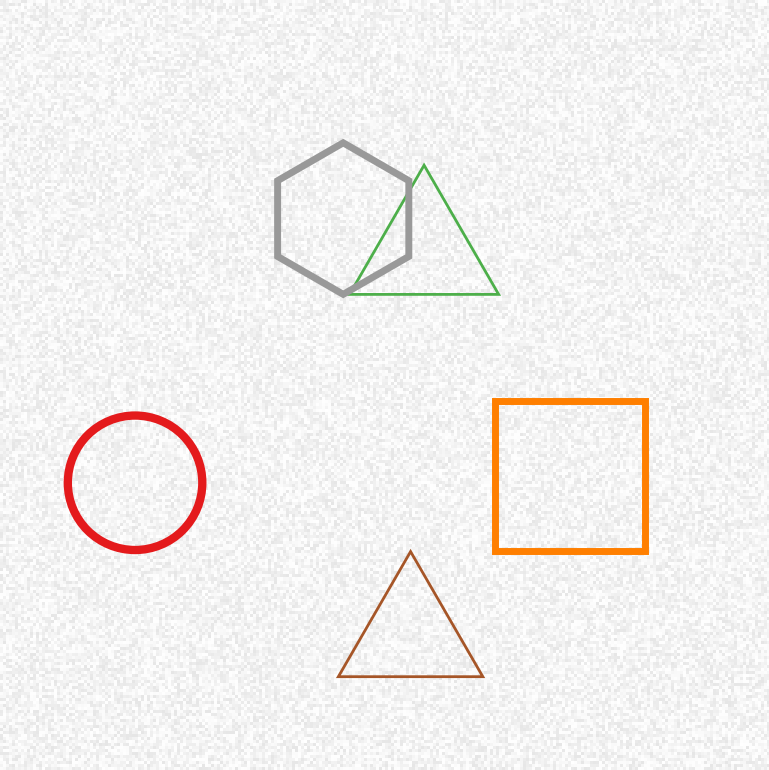[{"shape": "circle", "thickness": 3, "radius": 0.44, "center": [0.175, 0.373]}, {"shape": "triangle", "thickness": 1, "radius": 0.56, "center": [0.551, 0.674]}, {"shape": "square", "thickness": 2.5, "radius": 0.49, "center": [0.741, 0.381]}, {"shape": "triangle", "thickness": 1, "radius": 0.54, "center": [0.533, 0.175]}, {"shape": "hexagon", "thickness": 2.5, "radius": 0.49, "center": [0.446, 0.716]}]